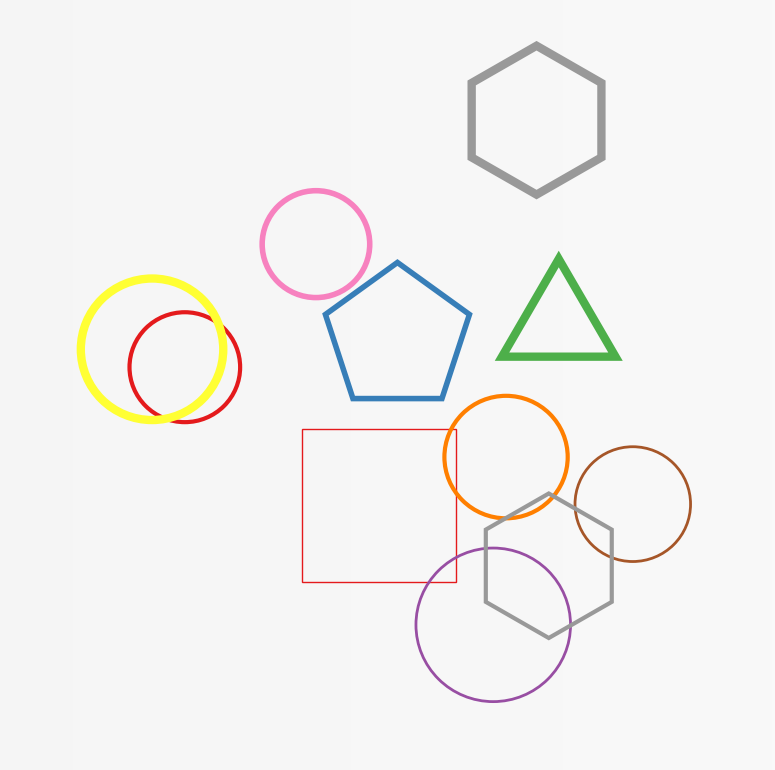[{"shape": "circle", "thickness": 1.5, "radius": 0.36, "center": [0.238, 0.523]}, {"shape": "square", "thickness": 0.5, "radius": 0.49, "center": [0.489, 0.344]}, {"shape": "pentagon", "thickness": 2, "radius": 0.49, "center": [0.513, 0.561]}, {"shape": "triangle", "thickness": 3, "radius": 0.42, "center": [0.721, 0.579]}, {"shape": "circle", "thickness": 1, "radius": 0.5, "center": [0.636, 0.189]}, {"shape": "circle", "thickness": 1.5, "radius": 0.4, "center": [0.653, 0.406]}, {"shape": "circle", "thickness": 3, "radius": 0.46, "center": [0.196, 0.546]}, {"shape": "circle", "thickness": 1, "radius": 0.37, "center": [0.816, 0.345]}, {"shape": "circle", "thickness": 2, "radius": 0.35, "center": [0.408, 0.683]}, {"shape": "hexagon", "thickness": 3, "radius": 0.48, "center": [0.692, 0.844]}, {"shape": "hexagon", "thickness": 1.5, "radius": 0.47, "center": [0.708, 0.265]}]